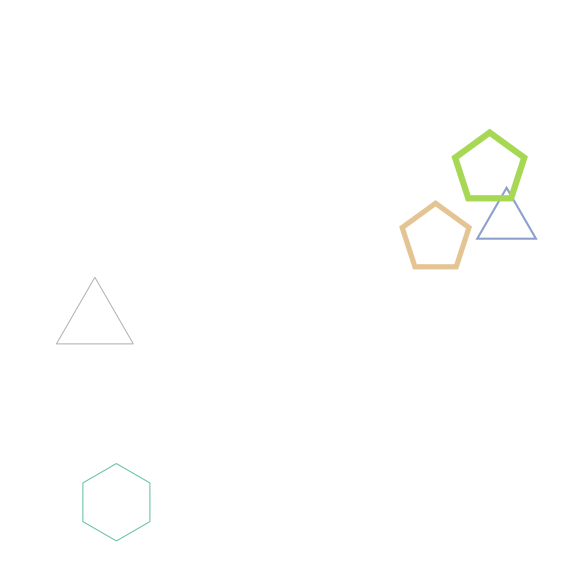[{"shape": "hexagon", "thickness": 0.5, "radius": 0.34, "center": [0.202, 0.129]}, {"shape": "triangle", "thickness": 1, "radius": 0.29, "center": [0.877, 0.615]}, {"shape": "pentagon", "thickness": 3, "radius": 0.31, "center": [0.848, 0.707]}, {"shape": "pentagon", "thickness": 2.5, "radius": 0.3, "center": [0.754, 0.586]}, {"shape": "triangle", "thickness": 0.5, "radius": 0.38, "center": [0.164, 0.442]}]